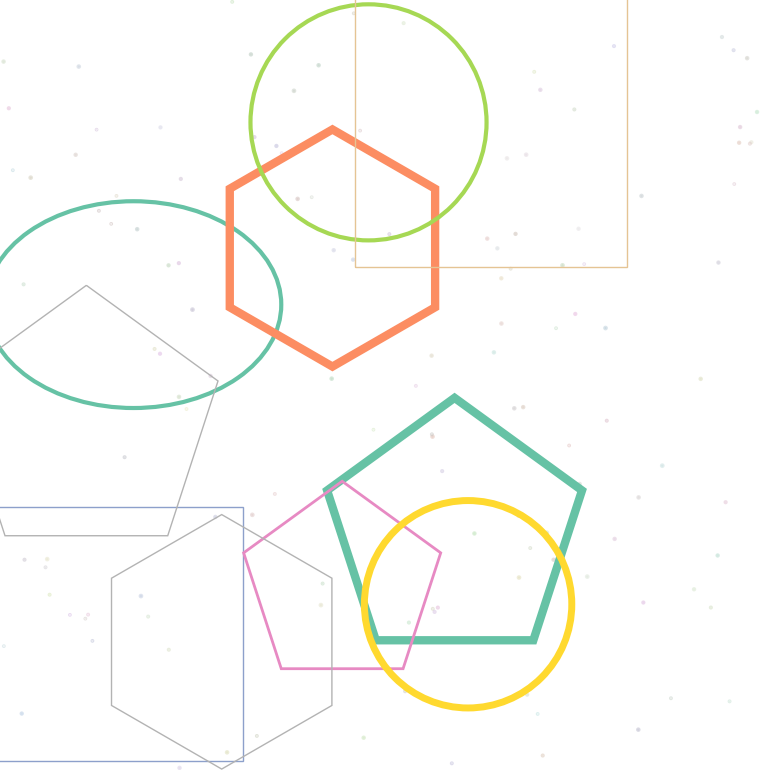[{"shape": "pentagon", "thickness": 3, "radius": 0.87, "center": [0.59, 0.309]}, {"shape": "oval", "thickness": 1.5, "radius": 0.96, "center": [0.173, 0.604]}, {"shape": "hexagon", "thickness": 3, "radius": 0.77, "center": [0.432, 0.678]}, {"shape": "square", "thickness": 0.5, "radius": 0.83, "center": [0.15, 0.177]}, {"shape": "pentagon", "thickness": 1, "radius": 0.67, "center": [0.444, 0.24]}, {"shape": "circle", "thickness": 1.5, "radius": 0.77, "center": [0.479, 0.841]}, {"shape": "circle", "thickness": 2.5, "radius": 0.67, "center": [0.608, 0.215]}, {"shape": "square", "thickness": 0.5, "radius": 0.88, "center": [0.638, 0.83]}, {"shape": "hexagon", "thickness": 0.5, "radius": 0.83, "center": [0.288, 0.166]}, {"shape": "pentagon", "thickness": 0.5, "radius": 0.9, "center": [0.112, 0.45]}]